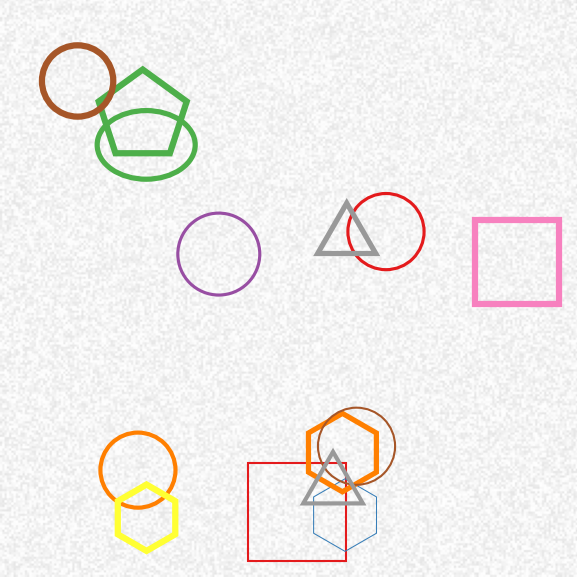[{"shape": "square", "thickness": 1, "radius": 0.43, "center": [0.514, 0.112]}, {"shape": "circle", "thickness": 1.5, "radius": 0.33, "center": [0.668, 0.598]}, {"shape": "hexagon", "thickness": 0.5, "radius": 0.31, "center": [0.597, 0.107]}, {"shape": "oval", "thickness": 2.5, "radius": 0.42, "center": [0.253, 0.748]}, {"shape": "pentagon", "thickness": 3, "radius": 0.4, "center": [0.247, 0.799]}, {"shape": "circle", "thickness": 1.5, "radius": 0.35, "center": [0.379, 0.559]}, {"shape": "hexagon", "thickness": 2.5, "radius": 0.34, "center": [0.593, 0.215]}, {"shape": "circle", "thickness": 2, "radius": 0.33, "center": [0.239, 0.185]}, {"shape": "hexagon", "thickness": 3, "radius": 0.29, "center": [0.254, 0.103]}, {"shape": "circle", "thickness": 1, "radius": 0.33, "center": [0.617, 0.226]}, {"shape": "circle", "thickness": 3, "radius": 0.31, "center": [0.134, 0.859]}, {"shape": "square", "thickness": 3, "radius": 0.36, "center": [0.895, 0.545]}, {"shape": "triangle", "thickness": 2.5, "radius": 0.29, "center": [0.6, 0.589]}, {"shape": "triangle", "thickness": 2, "radius": 0.3, "center": [0.577, 0.157]}]